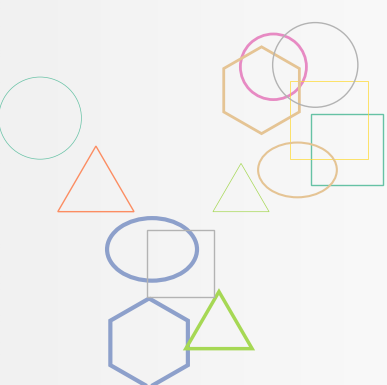[{"shape": "circle", "thickness": 0.5, "radius": 0.53, "center": [0.103, 0.693]}, {"shape": "square", "thickness": 1, "radius": 0.46, "center": [0.895, 0.612]}, {"shape": "triangle", "thickness": 1, "radius": 0.57, "center": [0.248, 0.507]}, {"shape": "oval", "thickness": 3, "radius": 0.58, "center": [0.392, 0.352]}, {"shape": "hexagon", "thickness": 3, "radius": 0.58, "center": [0.385, 0.109]}, {"shape": "circle", "thickness": 2, "radius": 0.43, "center": [0.706, 0.826]}, {"shape": "triangle", "thickness": 2.5, "radius": 0.49, "center": [0.565, 0.144]}, {"shape": "triangle", "thickness": 0.5, "radius": 0.42, "center": [0.622, 0.492]}, {"shape": "square", "thickness": 0.5, "radius": 0.51, "center": [0.849, 0.689]}, {"shape": "hexagon", "thickness": 2, "radius": 0.56, "center": [0.675, 0.766]}, {"shape": "oval", "thickness": 1.5, "radius": 0.51, "center": [0.768, 0.559]}, {"shape": "circle", "thickness": 1, "radius": 0.55, "center": [0.814, 0.831]}, {"shape": "square", "thickness": 1, "radius": 0.44, "center": [0.466, 0.315]}]